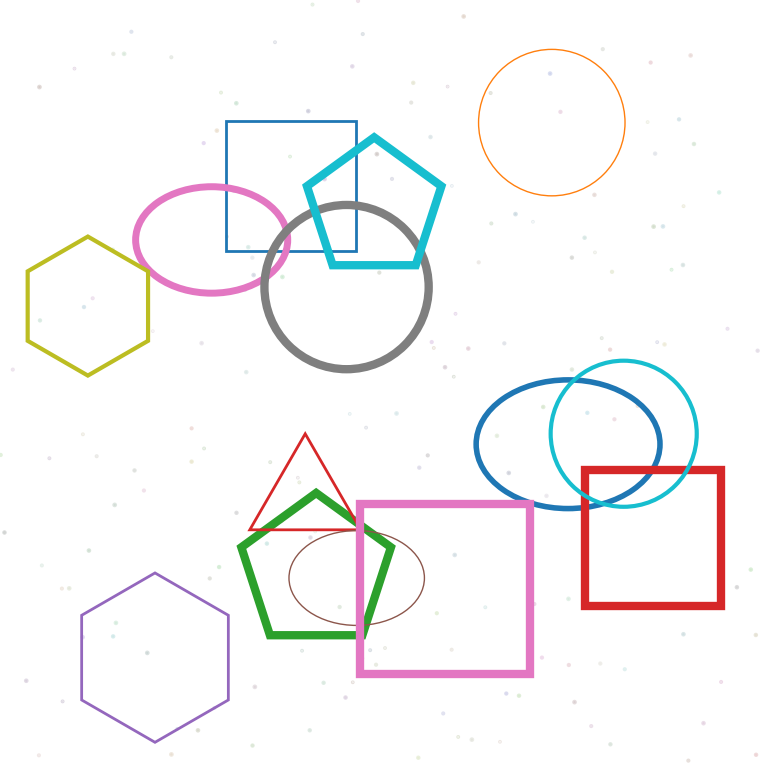[{"shape": "oval", "thickness": 2, "radius": 0.6, "center": [0.738, 0.423]}, {"shape": "square", "thickness": 1, "radius": 0.42, "center": [0.378, 0.758]}, {"shape": "circle", "thickness": 0.5, "radius": 0.48, "center": [0.717, 0.841]}, {"shape": "pentagon", "thickness": 3, "radius": 0.51, "center": [0.411, 0.258]}, {"shape": "triangle", "thickness": 1, "radius": 0.42, "center": [0.396, 0.353]}, {"shape": "square", "thickness": 3, "radius": 0.44, "center": [0.848, 0.301]}, {"shape": "hexagon", "thickness": 1, "radius": 0.55, "center": [0.201, 0.146]}, {"shape": "oval", "thickness": 0.5, "radius": 0.44, "center": [0.463, 0.249]}, {"shape": "oval", "thickness": 2.5, "radius": 0.49, "center": [0.275, 0.688]}, {"shape": "square", "thickness": 3, "radius": 0.55, "center": [0.578, 0.235]}, {"shape": "circle", "thickness": 3, "radius": 0.53, "center": [0.45, 0.627]}, {"shape": "hexagon", "thickness": 1.5, "radius": 0.45, "center": [0.114, 0.603]}, {"shape": "circle", "thickness": 1.5, "radius": 0.47, "center": [0.81, 0.437]}, {"shape": "pentagon", "thickness": 3, "radius": 0.46, "center": [0.486, 0.73]}]